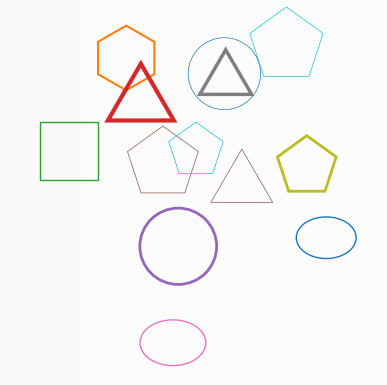[{"shape": "circle", "thickness": 0.5, "radius": 0.47, "center": [0.579, 0.809]}, {"shape": "oval", "thickness": 1, "radius": 0.39, "center": [0.842, 0.383]}, {"shape": "hexagon", "thickness": 1.5, "radius": 0.42, "center": [0.326, 0.849]}, {"shape": "square", "thickness": 1, "radius": 0.37, "center": [0.179, 0.607]}, {"shape": "triangle", "thickness": 3, "radius": 0.49, "center": [0.364, 0.736]}, {"shape": "circle", "thickness": 2, "radius": 0.5, "center": [0.46, 0.36]}, {"shape": "triangle", "thickness": 0.5, "radius": 0.46, "center": [0.624, 0.52]}, {"shape": "pentagon", "thickness": 0.5, "radius": 0.48, "center": [0.42, 0.577]}, {"shape": "oval", "thickness": 1, "radius": 0.42, "center": [0.446, 0.11]}, {"shape": "triangle", "thickness": 2.5, "radius": 0.39, "center": [0.582, 0.794]}, {"shape": "pentagon", "thickness": 2, "radius": 0.4, "center": [0.792, 0.568]}, {"shape": "pentagon", "thickness": 0.5, "radius": 0.37, "center": [0.506, 0.609]}, {"shape": "pentagon", "thickness": 0.5, "radius": 0.5, "center": [0.739, 0.882]}]